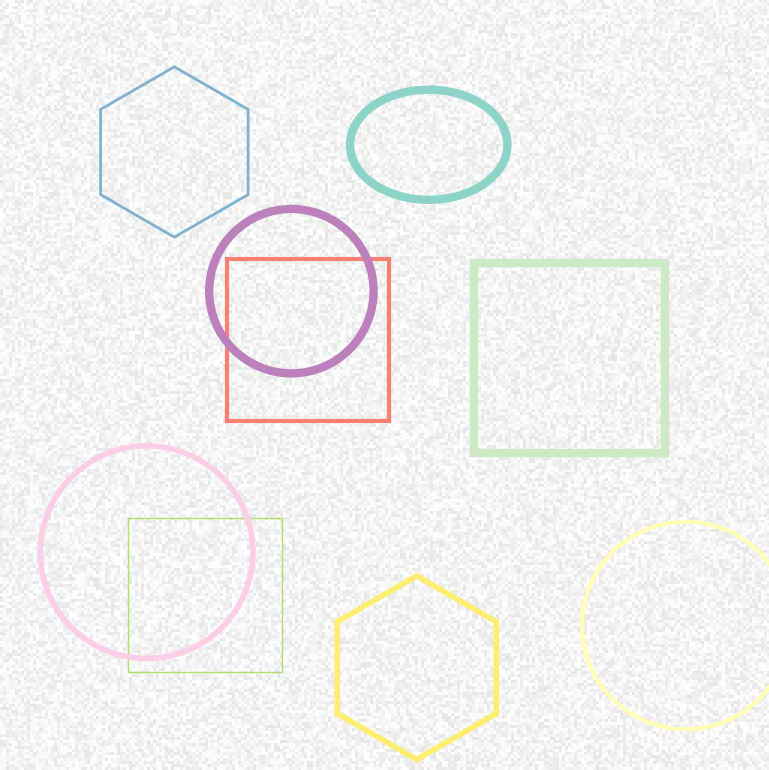[{"shape": "oval", "thickness": 3, "radius": 0.51, "center": [0.557, 0.812]}, {"shape": "circle", "thickness": 1.5, "radius": 0.67, "center": [0.891, 0.188]}, {"shape": "square", "thickness": 1.5, "radius": 0.53, "center": [0.401, 0.558]}, {"shape": "hexagon", "thickness": 1, "radius": 0.55, "center": [0.226, 0.803]}, {"shape": "square", "thickness": 0.5, "radius": 0.5, "center": [0.266, 0.227]}, {"shape": "circle", "thickness": 2, "radius": 0.69, "center": [0.19, 0.283]}, {"shape": "circle", "thickness": 3, "radius": 0.53, "center": [0.378, 0.622]}, {"shape": "square", "thickness": 3, "radius": 0.62, "center": [0.739, 0.535]}, {"shape": "hexagon", "thickness": 2, "radius": 0.6, "center": [0.541, 0.133]}]